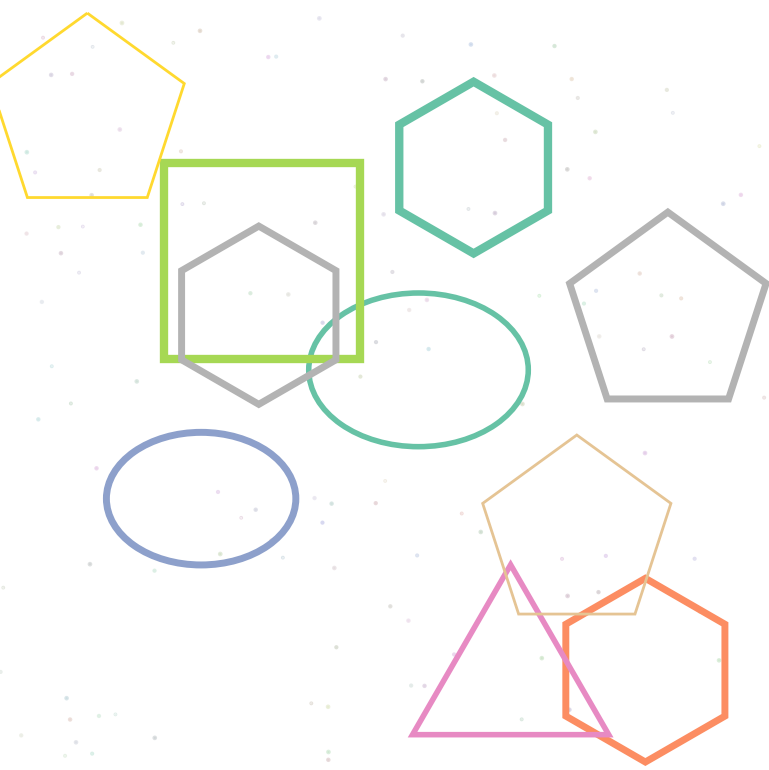[{"shape": "hexagon", "thickness": 3, "radius": 0.56, "center": [0.615, 0.782]}, {"shape": "oval", "thickness": 2, "radius": 0.71, "center": [0.544, 0.52]}, {"shape": "hexagon", "thickness": 2.5, "radius": 0.6, "center": [0.838, 0.13]}, {"shape": "oval", "thickness": 2.5, "radius": 0.62, "center": [0.261, 0.352]}, {"shape": "triangle", "thickness": 2, "radius": 0.74, "center": [0.663, 0.119]}, {"shape": "square", "thickness": 3, "radius": 0.64, "center": [0.34, 0.661]}, {"shape": "pentagon", "thickness": 1, "radius": 0.66, "center": [0.113, 0.851]}, {"shape": "pentagon", "thickness": 1, "radius": 0.64, "center": [0.749, 0.307]}, {"shape": "hexagon", "thickness": 2.5, "radius": 0.58, "center": [0.336, 0.591]}, {"shape": "pentagon", "thickness": 2.5, "radius": 0.67, "center": [0.867, 0.59]}]